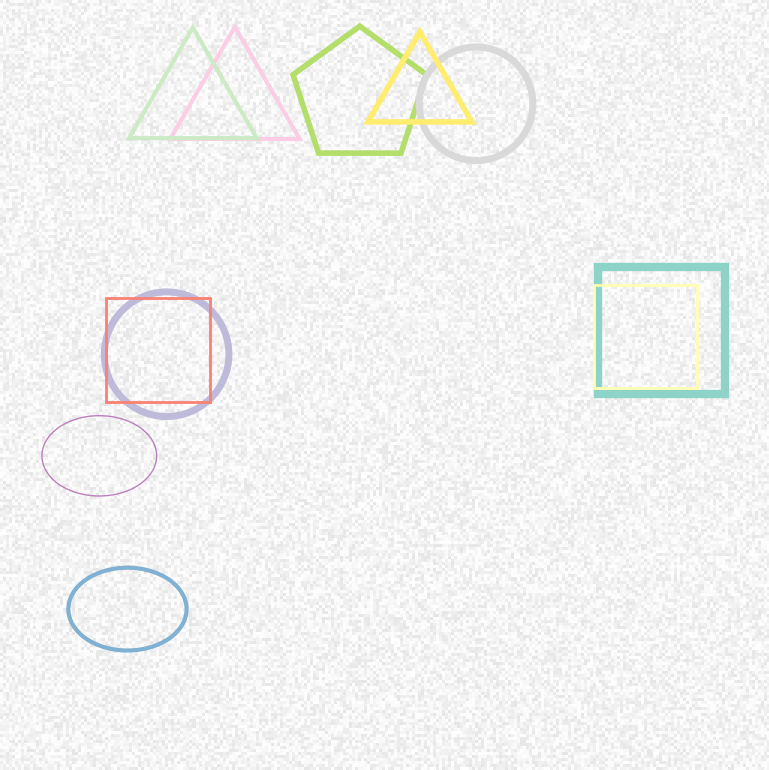[{"shape": "square", "thickness": 3, "radius": 0.41, "center": [0.859, 0.571]}, {"shape": "square", "thickness": 1, "radius": 0.34, "center": [0.838, 0.563]}, {"shape": "circle", "thickness": 2.5, "radius": 0.4, "center": [0.216, 0.54]}, {"shape": "square", "thickness": 1, "radius": 0.34, "center": [0.205, 0.546]}, {"shape": "oval", "thickness": 1.5, "radius": 0.38, "center": [0.166, 0.209]}, {"shape": "pentagon", "thickness": 2, "radius": 0.46, "center": [0.467, 0.875]}, {"shape": "triangle", "thickness": 1.5, "radius": 0.49, "center": [0.305, 0.868]}, {"shape": "circle", "thickness": 2.5, "radius": 0.37, "center": [0.618, 0.865]}, {"shape": "oval", "thickness": 0.5, "radius": 0.37, "center": [0.129, 0.408]}, {"shape": "triangle", "thickness": 1.5, "radius": 0.48, "center": [0.251, 0.868]}, {"shape": "triangle", "thickness": 2, "radius": 0.39, "center": [0.545, 0.881]}]